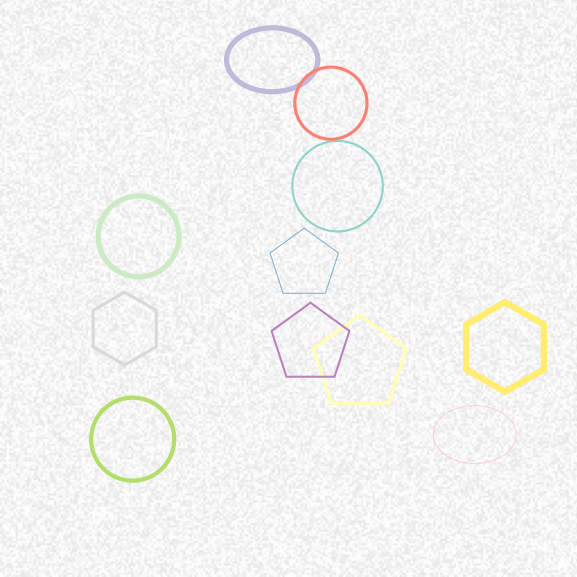[{"shape": "circle", "thickness": 1, "radius": 0.39, "center": [0.585, 0.677]}, {"shape": "pentagon", "thickness": 1.5, "radius": 0.42, "center": [0.623, 0.369]}, {"shape": "oval", "thickness": 2.5, "radius": 0.4, "center": [0.471, 0.896]}, {"shape": "circle", "thickness": 1.5, "radius": 0.31, "center": [0.573, 0.821]}, {"shape": "pentagon", "thickness": 0.5, "radius": 0.31, "center": [0.527, 0.542]}, {"shape": "circle", "thickness": 2, "radius": 0.36, "center": [0.23, 0.239]}, {"shape": "oval", "thickness": 0.5, "radius": 0.36, "center": [0.822, 0.247]}, {"shape": "hexagon", "thickness": 1.5, "radius": 0.32, "center": [0.216, 0.43]}, {"shape": "pentagon", "thickness": 1, "radius": 0.35, "center": [0.538, 0.404]}, {"shape": "circle", "thickness": 2.5, "radius": 0.35, "center": [0.24, 0.59]}, {"shape": "hexagon", "thickness": 3, "radius": 0.39, "center": [0.874, 0.398]}]